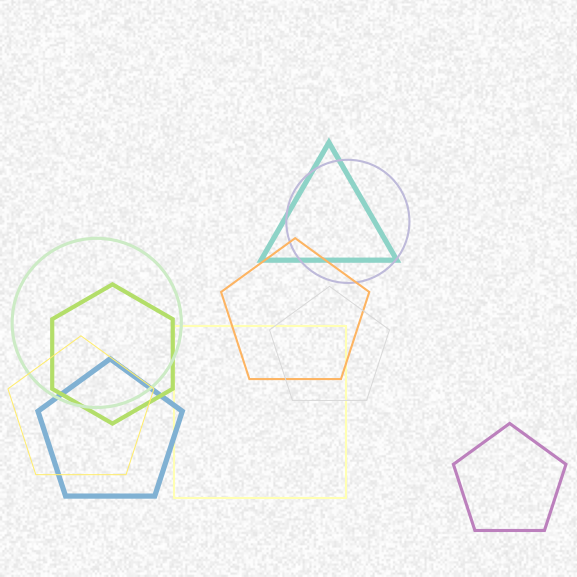[{"shape": "triangle", "thickness": 2.5, "radius": 0.68, "center": [0.57, 0.617]}, {"shape": "square", "thickness": 1, "radius": 0.74, "center": [0.451, 0.285]}, {"shape": "circle", "thickness": 1, "radius": 0.53, "center": [0.602, 0.616]}, {"shape": "pentagon", "thickness": 2.5, "radius": 0.66, "center": [0.191, 0.246]}, {"shape": "pentagon", "thickness": 1, "radius": 0.67, "center": [0.511, 0.452]}, {"shape": "hexagon", "thickness": 2, "radius": 0.6, "center": [0.195, 0.386]}, {"shape": "pentagon", "thickness": 0.5, "radius": 0.55, "center": [0.571, 0.394]}, {"shape": "pentagon", "thickness": 1.5, "radius": 0.51, "center": [0.883, 0.163]}, {"shape": "circle", "thickness": 1.5, "radius": 0.73, "center": [0.167, 0.44]}, {"shape": "pentagon", "thickness": 0.5, "radius": 0.66, "center": [0.14, 0.285]}]